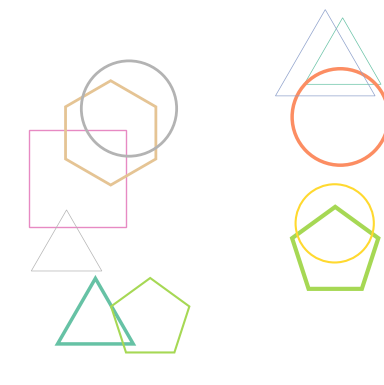[{"shape": "triangle", "thickness": 2.5, "radius": 0.57, "center": [0.248, 0.163]}, {"shape": "triangle", "thickness": 0.5, "radius": 0.58, "center": [0.89, 0.839]}, {"shape": "circle", "thickness": 2.5, "radius": 0.63, "center": [0.884, 0.696]}, {"shape": "triangle", "thickness": 0.5, "radius": 0.75, "center": [0.845, 0.826]}, {"shape": "square", "thickness": 1, "radius": 0.63, "center": [0.201, 0.536]}, {"shape": "pentagon", "thickness": 1.5, "radius": 0.53, "center": [0.39, 0.171]}, {"shape": "pentagon", "thickness": 3, "radius": 0.59, "center": [0.871, 0.345]}, {"shape": "circle", "thickness": 1.5, "radius": 0.51, "center": [0.869, 0.42]}, {"shape": "hexagon", "thickness": 2, "radius": 0.68, "center": [0.288, 0.655]}, {"shape": "circle", "thickness": 2, "radius": 0.62, "center": [0.335, 0.718]}, {"shape": "triangle", "thickness": 0.5, "radius": 0.53, "center": [0.173, 0.349]}]